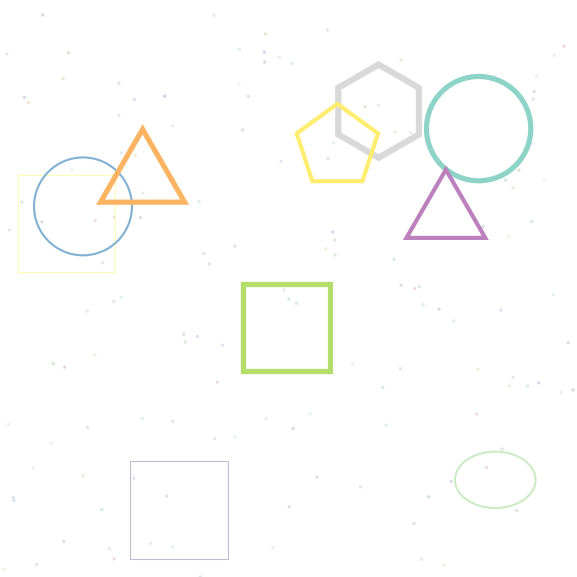[{"shape": "circle", "thickness": 2.5, "radius": 0.45, "center": [0.829, 0.776]}, {"shape": "square", "thickness": 0.5, "radius": 0.42, "center": [0.115, 0.612]}, {"shape": "square", "thickness": 0.5, "radius": 0.43, "center": [0.31, 0.116]}, {"shape": "circle", "thickness": 1, "radius": 0.42, "center": [0.144, 0.642]}, {"shape": "triangle", "thickness": 2.5, "radius": 0.42, "center": [0.247, 0.691]}, {"shape": "square", "thickness": 2.5, "radius": 0.38, "center": [0.496, 0.431]}, {"shape": "hexagon", "thickness": 3, "radius": 0.4, "center": [0.656, 0.807]}, {"shape": "triangle", "thickness": 2, "radius": 0.39, "center": [0.772, 0.627]}, {"shape": "oval", "thickness": 1, "radius": 0.35, "center": [0.858, 0.168]}, {"shape": "pentagon", "thickness": 2, "radius": 0.37, "center": [0.584, 0.745]}]